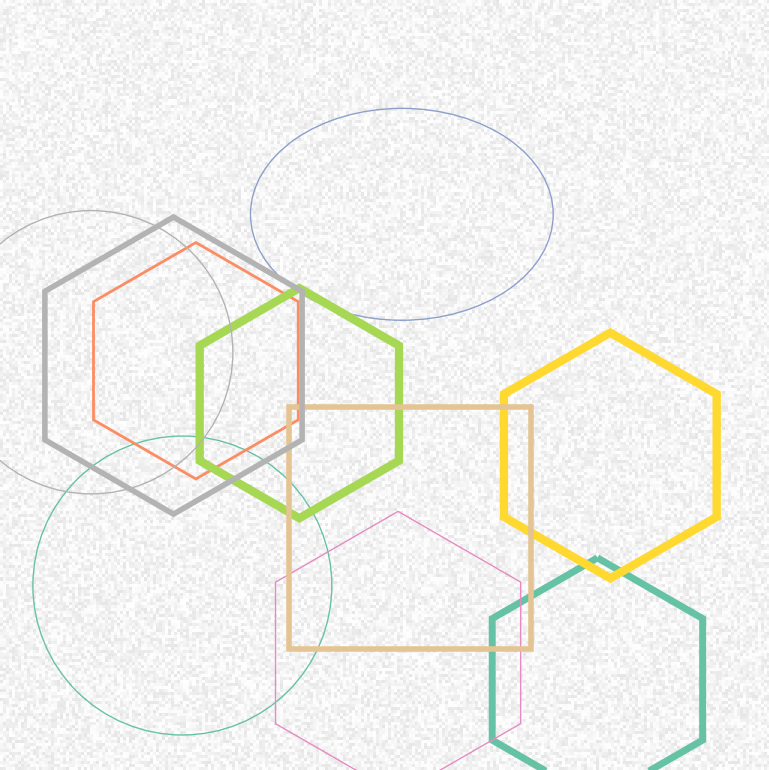[{"shape": "circle", "thickness": 0.5, "radius": 0.97, "center": [0.237, 0.24]}, {"shape": "hexagon", "thickness": 2.5, "radius": 0.79, "center": [0.776, 0.118]}, {"shape": "hexagon", "thickness": 1, "radius": 0.77, "center": [0.254, 0.531]}, {"shape": "oval", "thickness": 0.5, "radius": 0.98, "center": [0.522, 0.722]}, {"shape": "hexagon", "thickness": 0.5, "radius": 0.92, "center": [0.517, 0.152]}, {"shape": "hexagon", "thickness": 3, "radius": 0.75, "center": [0.389, 0.476]}, {"shape": "hexagon", "thickness": 3, "radius": 0.8, "center": [0.793, 0.408]}, {"shape": "square", "thickness": 2, "radius": 0.79, "center": [0.532, 0.314]}, {"shape": "hexagon", "thickness": 2, "radius": 0.96, "center": [0.225, 0.525]}, {"shape": "circle", "thickness": 0.5, "radius": 0.92, "center": [0.118, 0.543]}]